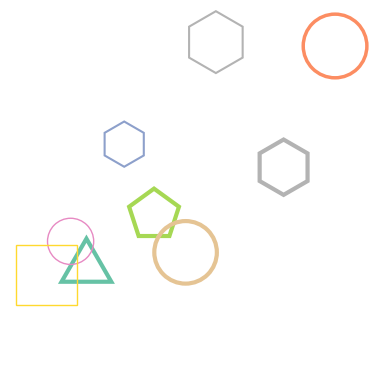[{"shape": "triangle", "thickness": 3, "radius": 0.37, "center": [0.225, 0.305]}, {"shape": "circle", "thickness": 2.5, "radius": 0.41, "center": [0.87, 0.881]}, {"shape": "hexagon", "thickness": 1.5, "radius": 0.29, "center": [0.323, 0.626]}, {"shape": "circle", "thickness": 1, "radius": 0.3, "center": [0.183, 0.373]}, {"shape": "pentagon", "thickness": 3, "radius": 0.34, "center": [0.4, 0.442]}, {"shape": "square", "thickness": 1, "radius": 0.39, "center": [0.12, 0.286]}, {"shape": "circle", "thickness": 3, "radius": 0.41, "center": [0.482, 0.345]}, {"shape": "hexagon", "thickness": 1.5, "radius": 0.4, "center": [0.561, 0.891]}, {"shape": "hexagon", "thickness": 3, "radius": 0.36, "center": [0.737, 0.566]}]